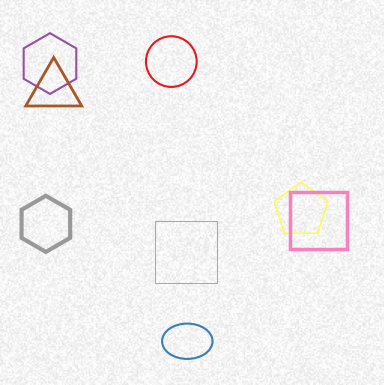[{"shape": "circle", "thickness": 1.5, "radius": 0.33, "center": [0.445, 0.84]}, {"shape": "oval", "thickness": 1.5, "radius": 0.33, "center": [0.487, 0.114]}, {"shape": "square", "thickness": 0.5, "radius": 0.4, "center": [0.483, 0.346]}, {"shape": "hexagon", "thickness": 1.5, "radius": 0.39, "center": [0.13, 0.835]}, {"shape": "pentagon", "thickness": 1, "radius": 0.37, "center": [0.782, 0.454]}, {"shape": "triangle", "thickness": 2, "radius": 0.42, "center": [0.139, 0.767]}, {"shape": "square", "thickness": 2.5, "radius": 0.37, "center": [0.827, 0.428]}, {"shape": "hexagon", "thickness": 3, "radius": 0.36, "center": [0.119, 0.419]}]